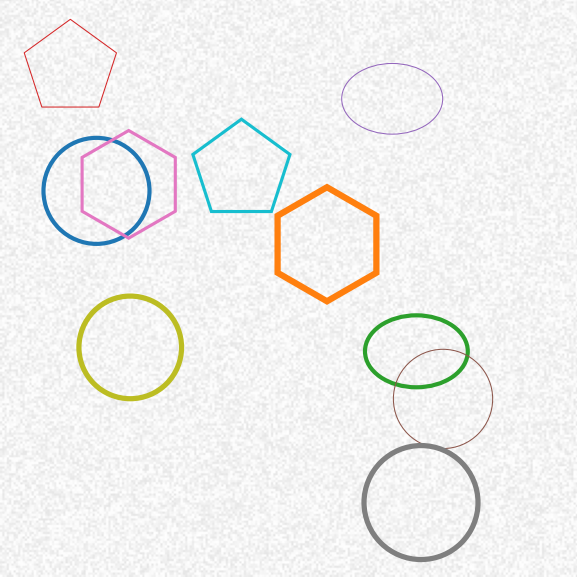[{"shape": "circle", "thickness": 2, "radius": 0.46, "center": [0.167, 0.669]}, {"shape": "hexagon", "thickness": 3, "radius": 0.49, "center": [0.566, 0.576]}, {"shape": "oval", "thickness": 2, "radius": 0.45, "center": [0.721, 0.391]}, {"shape": "pentagon", "thickness": 0.5, "radius": 0.42, "center": [0.122, 0.882]}, {"shape": "oval", "thickness": 0.5, "radius": 0.44, "center": [0.679, 0.828]}, {"shape": "circle", "thickness": 0.5, "radius": 0.43, "center": [0.767, 0.308]}, {"shape": "hexagon", "thickness": 1.5, "radius": 0.47, "center": [0.223, 0.68]}, {"shape": "circle", "thickness": 2.5, "radius": 0.49, "center": [0.729, 0.129]}, {"shape": "circle", "thickness": 2.5, "radius": 0.44, "center": [0.226, 0.398]}, {"shape": "pentagon", "thickness": 1.5, "radius": 0.44, "center": [0.418, 0.704]}]